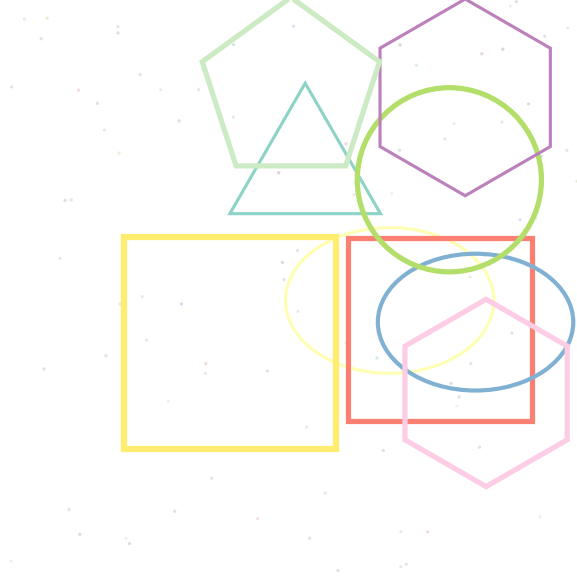[{"shape": "triangle", "thickness": 1.5, "radius": 0.75, "center": [0.528, 0.704]}, {"shape": "oval", "thickness": 1.5, "radius": 0.9, "center": [0.675, 0.479]}, {"shape": "square", "thickness": 2.5, "radius": 0.79, "center": [0.762, 0.428]}, {"shape": "oval", "thickness": 2, "radius": 0.85, "center": [0.823, 0.441]}, {"shape": "circle", "thickness": 2.5, "radius": 0.8, "center": [0.778, 0.688]}, {"shape": "hexagon", "thickness": 2.5, "radius": 0.81, "center": [0.842, 0.319]}, {"shape": "hexagon", "thickness": 1.5, "radius": 0.85, "center": [0.806, 0.831]}, {"shape": "pentagon", "thickness": 2.5, "radius": 0.81, "center": [0.504, 0.842]}, {"shape": "square", "thickness": 3, "radius": 0.92, "center": [0.398, 0.405]}]